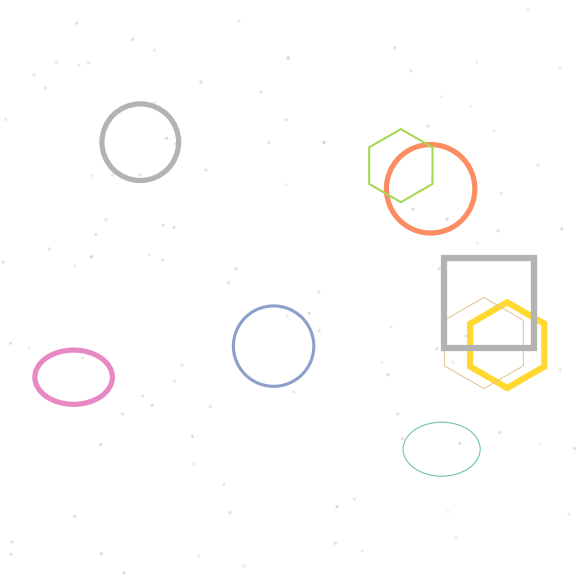[{"shape": "oval", "thickness": 0.5, "radius": 0.33, "center": [0.765, 0.221]}, {"shape": "circle", "thickness": 2.5, "radius": 0.38, "center": [0.746, 0.672]}, {"shape": "circle", "thickness": 1.5, "radius": 0.35, "center": [0.474, 0.4]}, {"shape": "oval", "thickness": 2.5, "radius": 0.34, "center": [0.127, 0.346]}, {"shape": "hexagon", "thickness": 1, "radius": 0.32, "center": [0.694, 0.712]}, {"shape": "hexagon", "thickness": 3, "radius": 0.37, "center": [0.878, 0.401]}, {"shape": "hexagon", "thickness": 0.5, "radius": 0.39, "center": [0.838, 0.405]}, {"shape": "square", "thickness": 3, "radius": 0.39, "center": [0.847, 0.475]}, {"shape": "circle", "thickness": 2.5, "radius": 0.33, "center": [0.243, 0.753]}]